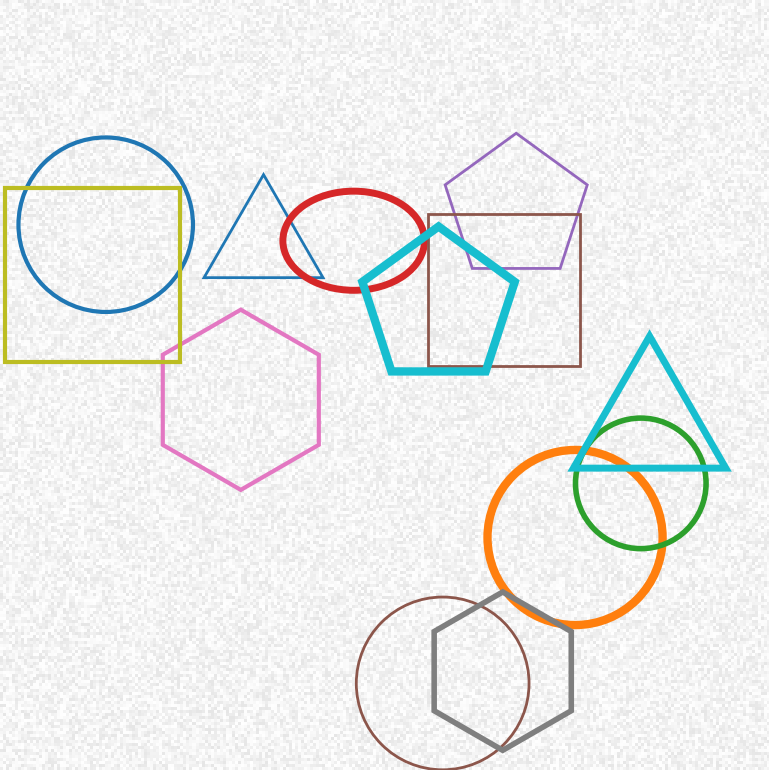[{"shape": "circle", "thickness": 1.5, "radius": 0.57, "center": [0.137, 0.708]}, {"shape": "triangle", "thickness": 1, "radius": 0.45, "center": [0.342, 0.684]}, {"shape": "circle", "thickness": 3, "radius": 0.57, "center": [0.747, 0.302]}, {"shape": "circle", "thickness": 2, "radius": 0.42, "center": [0.832, 0.372]}, {"shape": "oval", "thickness": 2.5, "radius": 0.46, "center": [0.459, 0.687]}, {"shape": "pentagon", "thickness": 1, "radius": 0.49, "center": [0.67, 0.73]}, {"shape": "square", "thickness": 1, "radius": 0.49, "center": [0.654, 0.624]}, {"shape": "circle", "thickness": 1, "radius": 0.56, "center": [0.575, 0.112]}, {"shape": "hexagon", "thickness": 1.5, "radius": 0.58, "center": [0.313, 0.481]}, {"shape": "hexagon", "thickness": 2, "radius": 0.51, "center": [0.653, 0.128]}, {"shape": "square", "thickness": 1.5, "radius": 0.57, "center": [0.12, 0.643]}, {"shape": "triangle", "thickness": 2.5, "radius": 0.57, "center": [0.844, 0.449]}, {"shape": "pentagon", "thickness": 3, "radius": 0.52, "center": [0.57, 0.602]}]